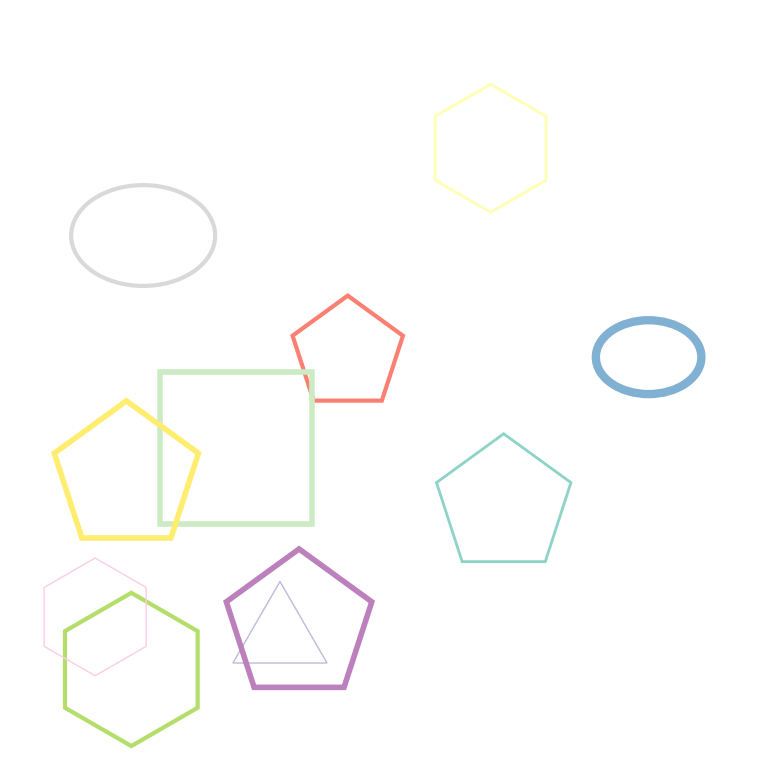[{"shape": "pentagon", "thickness": 1, "radius": 0.46, "center": [0.654, 0.345]}, {"shape": "hexagon", "thickness": 1, "radius": 0.42, "center": [0.637, 0.807]}, {"shape": "triangle", "thickness": 0.5, "radius": 0.35, "center": [0.364, 0.174]}, {"shape": "pentagon", "thickness": 1.5, "radius": 0.38, "center": [0.452, 0.541]}, {"shape": "oval", "thickness": 3, "radius": 0.34, "center": [0.842, 0.536]}, {"shape": "hexagon", "thickness": 1.5, "radius": 0.5, "center": [0.171, 0.131]}, {"shape": "hexagon", "thickness": 0.5, "radius": 0.38, "center": [0.124, 0.199]}, {"shape": "oval", "thickness": 1.5, "radius": 0.47, "center": [0.186, 0.694]}, {"shape": "pentagon", "thickness": 2, "radius": 0.5, "center": [0.388, 0.188]}, {"shape": "square", "thickness": 2, "radius": 0.49, "center": [0.306, 0.419]}, {"shape": "pentagon", "thickness": 2, "radius": 0.49, "center": [0.164, 0.381]}]